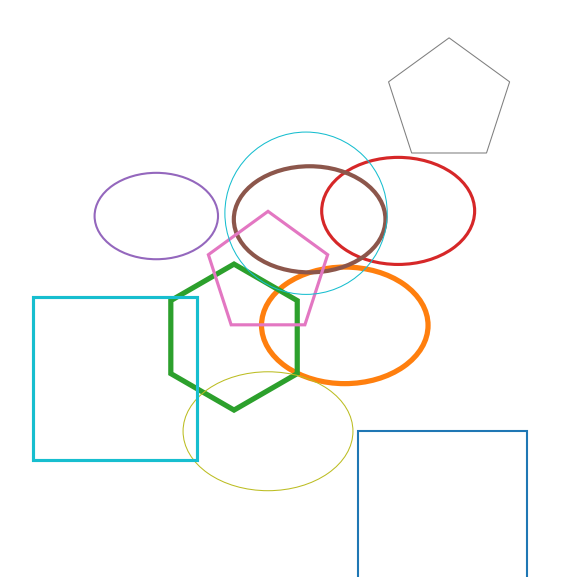[{"shape": "square", "thickness": 1, "radius": 0.73, "center": [0.766, 0.106]}, {"shape": "oval", "thickness": 2.5, "radius": 0.72, "center": [0.597, 0.436]}, {"shape": "hexagon", "thickness": 2.5, "radius": 0.63, "center": [0.405, 0.415]}, {"shape": "oval", "thickness": 1.5, "radius": 0.66, "center": [0.689, 0.634]}, {"shape": "oval", "thickness": 1, "radius": 0.53, "center": [0.271, 0.625]}, {"shape": "oval", "thickness": 2, "radius": 0.66, "center": [0.536, 0.619]}, {"shape": "pentagon", "thickness": 1.5, "radius": 0.54, "center": [0.464, 0.525]}, {"shape": "pentagon", "thickness": 0.5, "radius": 0.55, "center": [0.778, 0.823]}, {"shape": "oval", "thickness": 0.5, "radius": 0.74, "center": [0.464, 0.252]}, {"shape": "square", "thickness": 1.5, "radius": 0.71, "center": [0.198, 0.344]}, {"shape": "circle", "thickness": 0.5, "radius": 0.7, "center": [0.53, 0.63]}]